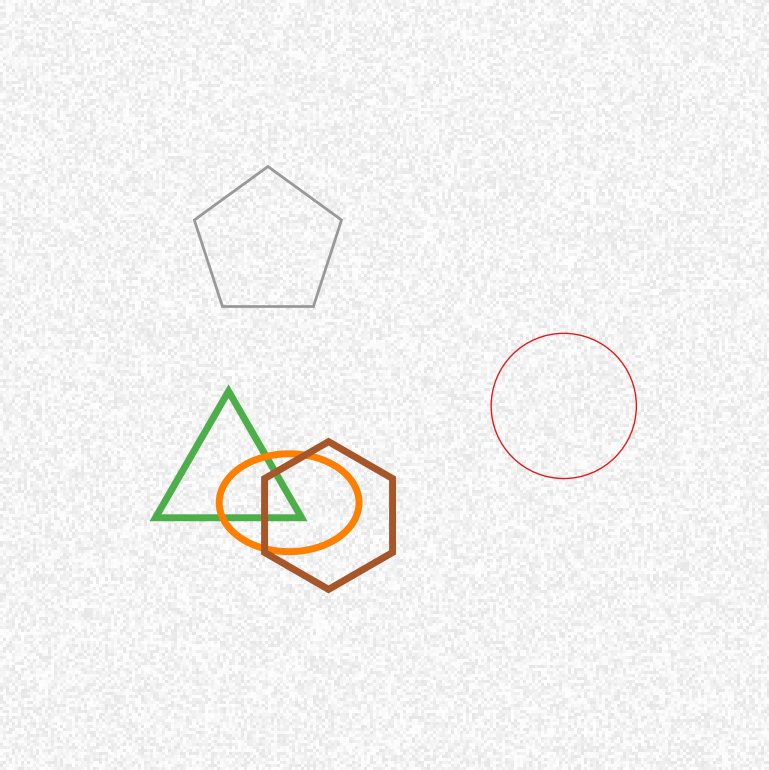[{"shape": "circle", "thickness": 0.5, "radius": 0.47, "center": [0.732, 0.473]}, {"shape": "triangle", "thickness": 2.5, "radius": 0.55, "center": [0.297, 0.382]}, {"shape": "oval", "thickness": 2.5, "radius": 0.45, "center": [0.375, 0.347]}, {"shape": "hexagon", "thickness": 2.5, "radius": 0.48, "center": [0.427, 0.33]}, {"shape": "pentagon", "thickness": 1, "radius": 0.5, "center": [0.348, 0.683]}]